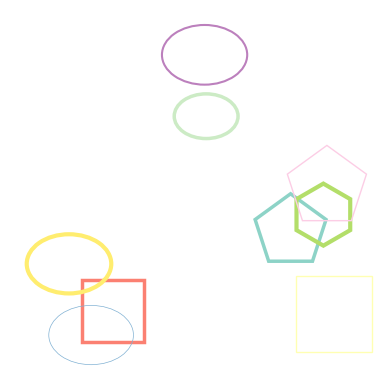[{"shape": "pentagon", "thickness": 2.5, "radius": 0.48, "center": [0.755, 0.4]}, {"shape": "square", "thickness": 1, "radius": 0.49, "center": [0.869, 0.185]}, {"shape": "square", "thickness": 2.5, "radius": 0.41, "center": [0.294, 0.193]}, {"shape": "oval", "thickness": 0.5, "radius": 0.55, "center": [0.237, 0.13]}, {"shape": "hexagon", "thickness": 3, "radius": 0.4, "center": [0.84, 0.443]}, {"shape": "pentagon", "thickness": 1, "radius": 0.54, "center": [0.849, 0.514]}, {"shape": "oval", "thickness": 1.5, "radius": 0.55, "center": [0.531, 0.858]}, {"shape": "oval", "thickness": 2.5, "radius": 0.41, "center": [0.535, 0.698]}, {"shape": "oval", "thickness": 3, "radius": 0.55, "center": [0.179, 0.315]}]